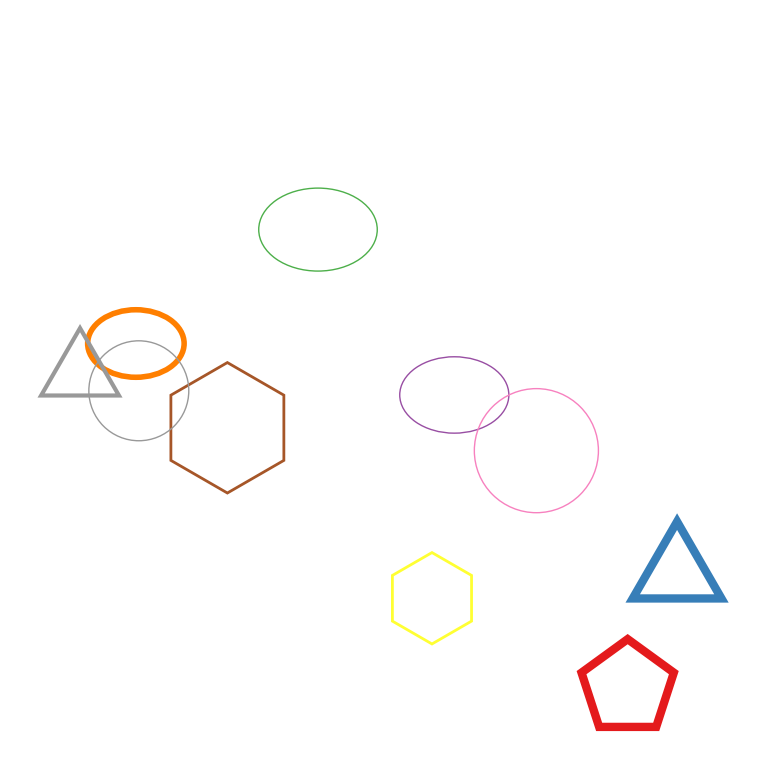[{"shape": "pentagon", "thickness": 3, "radius": 0.32, "center": [0.815, 0.107]}, {"shape": "triangle", "thickness": 3, "radius": 0.33, "center": [0.879, 0.256]}, {"shape": "oval", "thickness": 0.5, "radius": 0.38, "center": [0.413, 0.702]}, {"shape": "oval", "thickness": 0.5, "radius": 0.35, "center": [0.59, 0.487]}, {"shape": "oval", "thickness": 2, "radius": 0.31, "center": [0.176, 0.554]}, {"shape": "hexagon", "thickness": 1, "radius": 0.3, "center": [0.561, 0.223]}, {"shape": "hexagon", "thickness": 1, "radius": 0.42, "center": [0.295, 0.444]}, {"shape": "circle", "thickness": 0.5, "radius": 0.4, "center": [0.697, 0.415]}, {"shape": "triangle", "thickness": 1.5, "radius": 0.29, "center": [0.104, 0.516]}, {"shape": "circle", "thickness": 0.5, "radius": 0.32, "center": [0.18, 0.492]}]